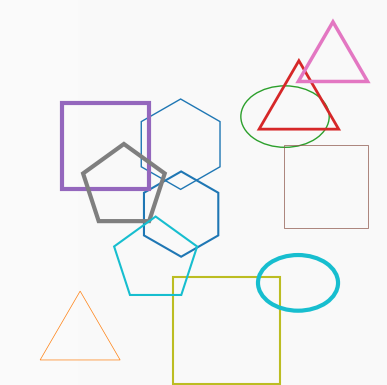[{"shape": "hexagon", "thickness": 1.5, "radius": 0.55, "center": [0.467, 0.444]}, {"shape": "hexagon", "thickness": 1, "radius": 0.59, "center": [0.466, 0.625]}, {"shape": "triangle", "thickness": 0.5, "radius": 0.6, "center": [0.207, 0.125]}, {"shape": "oval", "thickness": 1, "radius": 0.57, "center": [0.736, 0.697]}, {"shape": "triangle", "thickness": 2, "radius": 0.59, "center": [0.771, 0.724]}, {"shape": "square", "thickness": 3, "radius": 0.56, "center": [0.272, 0.62]}, {"shape": "square", "thickness": 0.5, "radius": 0.54, "center": [0.841, 0.516]}, {"shape": "triangle", "thickness": 2.5, "radius": 0.52, "center": [0.859, 0.84]}, {"shape": "pentagon", "thickness": 3, "radius": 0.55, "center": [0.32, 0.515]}, {"shape": "square", "thickness": 1.5, "radius": 0.69, "center": [0.584, 0.142]}, {"shape": "oval", "thickness": 3, "radius": 0.52, "center": [0.769, 0.265]}, {"shape": "pentagon", "thickness": 1.5, "radius": 0.56, "center": [0.402, 0.325]}]